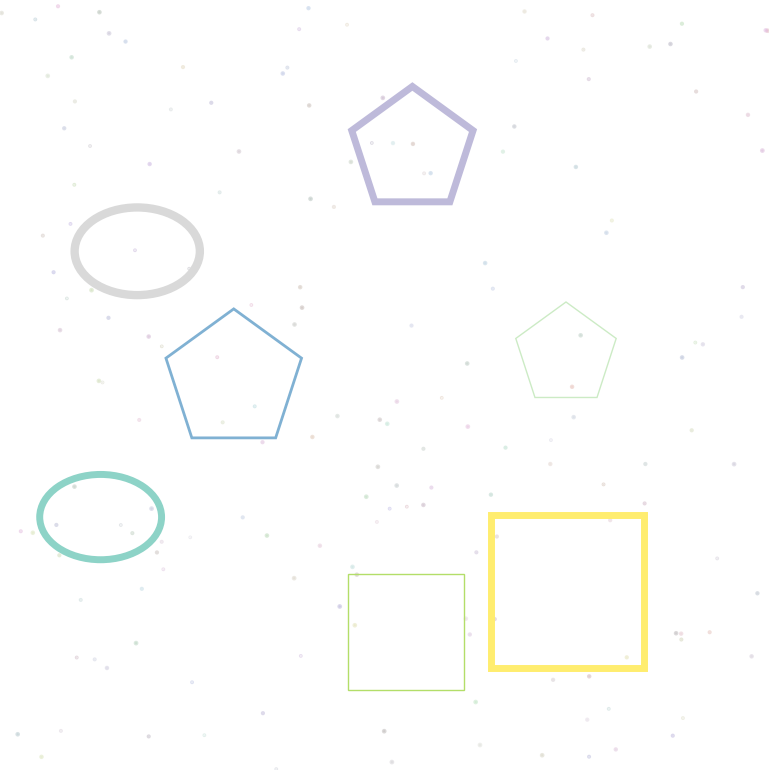[{"shape": "oval", "thickness": 2.5, "radius": 0.4, "center": [0.131, 0.328]}, {"shape": "pentagon", "thickness": 2.5, "radius": 0.41, "center": [0.536, 0.805]}, {"shape": "pentagon", "thickness": 1, "radius": 0.46, "center": [0.304, 0.506]}, {"shape": "square", "thickness": 0.5, "radius": 0.38, "center": [0.528, 0.179]}, {"shape": "oval", "thickness": 3, "radius": 0.41, "center": [0.178, 0.674]}, {"shape": "pentagon", "thickness": 0.5, "radius": 0.34, "center": [0.735, 0.539]}, {"shape": "square", "thickness": 2.5, "radius": 0.5, "center": [0.737, 0.231]}]